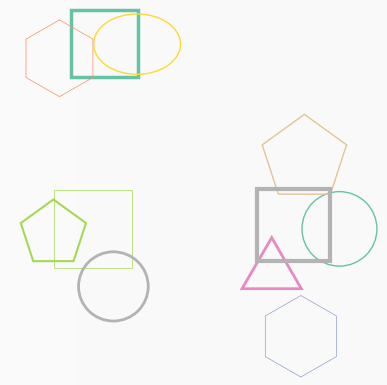[{"shape": "square", "thickness": 2.5, "radius": 0.43, "center": [0.27, 0.886]}, {"shape": "circle", "thickness": 1, "radius": 0.48, "center": [0.876, 0.406]}, {"shape": "hexagon", "thickness": 0.5, "radius": 0.5, "center": [0.153, 0.849]}, {"shape": "hexagon", "thickness": 0.5, "radius": 0.53, "center": [0.776, 0.127]}, {"shape": "triangle", "thickness": 2, "radius": 0.44, "center": [0.701, 0.294]}, {"shape": "pentagon", "thickness": 1.5, "radius": 0.44, "center": [0.138, 0.393]}, {"shape": "square", "thickness": 0.5, "radius": 0.5, "center": [0.239, 0.405]}, {"shape": "oval", "thickness": 1, "radius": 0.56, "center": [0.354, 0.885]}, {"shape": "pentagon", "thickness": 1, "radius": 0.57, "center": [0.786, 0.588]}, {"shape": "circle", "thickness": 2, "radius": 0.45, "center": [0.293, 0.256]}, {"shape": "square", "thickness": 3, "radius": 0.47, "center": [0.756, 0.416]}]